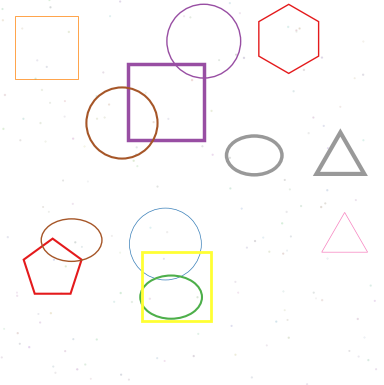[{"shape": "pentagon", "thickness": 1.5, "radius": 0.4, "center": [0.137, 0.301]}, {"shape": "hexagon", "thickness": 1, "radius": 0.45, "center": [0.75, 0.899]}, {"shape": "circle", "thickness": 0.5, "radius": 0.47, "center": [0.43, 0.366]}, {"shape": "oval", "thickness": 1.5, "radius": 0.4, "center": [0.444, 0.228]}, {"shape": "square", "thickness": 2.5, "radius": 0.49, "center": [0.43, 0.735]}, {"shape": "circle", "thickness": 1, "radius": 0.48, "center": [0.529, 0.893]}, {"shape": "square", "thickness": 0.5, "radius": 0.41, "center": [0.121, 0.877]}, {"shape": "square", "thickness": 2, "radius": 0.45, "center": [0.458, 0.256]}, {"shape": "circle", "thickness": 1.5, "radius": 0.46, "center": [0.317, 0.681]}, {"shape": "oval", "thickness": 1, "radius": 0.39, "center": [0.186, 0.376]}, {"shape": "triangle", "thickness": 0.5, "radius": 0.34, "center": [0.895, 0.379]}, {"shape": "oval", "thickness": 2.5, "radius": 0.36, "center": [0.66, 0.596]}, {"shape": "triangle", "thickness": 3, "radius": 0.36, "center": [0.884, 0.584]}]